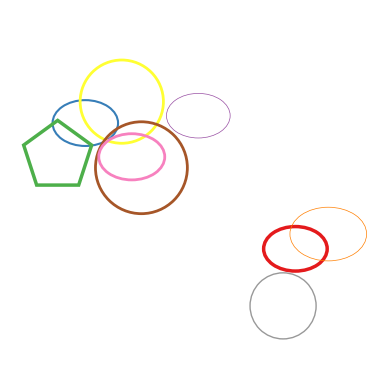[{"shape": "oval", "thickness": 2.5, "radius": 0.41, "center": [0.767, 0.354]}, {"shape": "oval", "thickness": 1.5, "radius": 0.43, "center": [0.222, 0.68]}, {"shape": "pentagon", "thickness": 2.5, "radius": 0.46, "center": [0.15, 0.594]}, {"shape": "oval", "thickness": 0.5, "radius": 0.41, "center": [0.515, 0.7]}, {"shape": "oval", "thickness": 0.5, "radius": 0.5, "center": [0.853, 0.392]}, {"shape": "circle", "thickness": 2, "radius": 0.54, "center": [0.316, 0.736]}, {"shape": "circle", "thickness": 2, "radius": 0.6, "center": [0.367, 0.564]}, {"shape": "oval", "thickness": 2, "radius": 0.43, "center": [0.342, 0.593]}, {"shape": "circle", "thickness": 1, "radius": 0.43, "center": [0.735, 0.206]}]